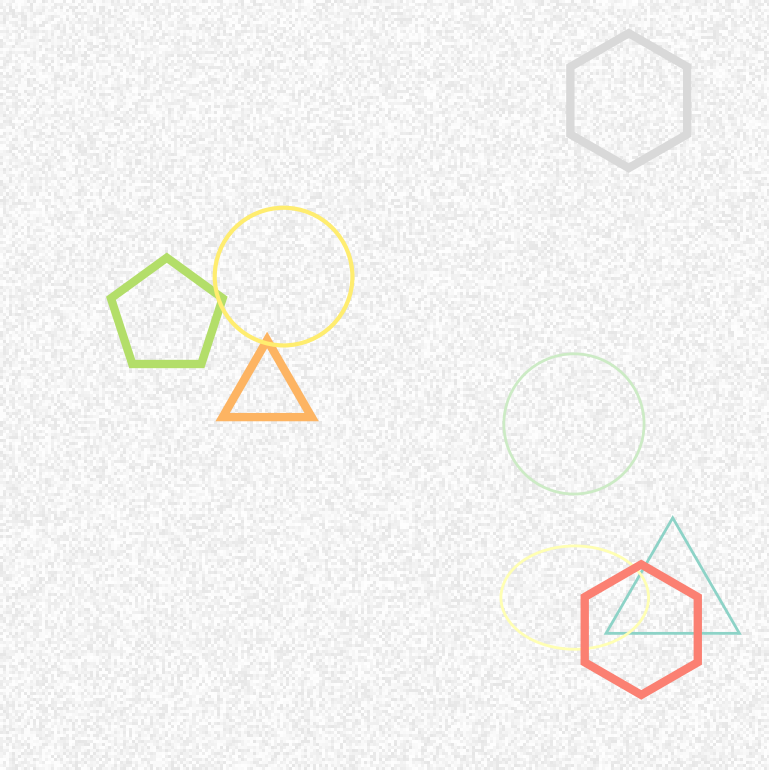[{"shape": "triangle", "thickness": 1, "radius": 0.5, "center": [0.874, 0.227]}, {"shape": "oval", "thickness": 1, "radius": 0.48, "center": [0.746, 0.224]}, {"shape": "hexagon", "thickness": 3, "radius": 0.42, "center": [0.833, 0.182]}, {"shape": "triangle", "thickness": 3, "radius": 0.33, "center": [0.347, 0.492]}, {"shape": "pentagon", "thickness": 3, "radius": 0.38, "center": [0.217, 0.589]}, {"shape": "hexagon", "thickness": 3, "radius": 0.44, "center": [0.817, 0.869]}, {"shape": "circle", "thickness": 1, "radius": 0.46, "center": [0.745, 0.449]}, {"shape": "circle", "thickness": 1.5, "radius": 0.45, "center": [0.368, 0.641]}]